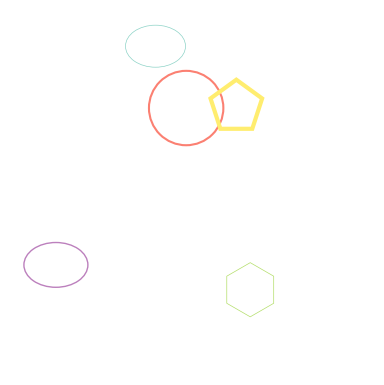[{"shape": "oval", "thickness": 0.5, "radius": 0.39, "center": [0.404, 0.88]}, {"shape": "circle", "thickness": 1.5, "radius": 0.48, "center": [0.484, 0.719]}, {"shape": "hexagon", "thickness": 0.5, "radius": 0.35, "center": [0.65, 0.247]}, {"shape": "oval", "thickness": 1, "radius": 0.42, "center": [0.145, 0.312]}, {"shape": "pentagon", "thickness": 3, "radius": 0.35, "center": [0.614, 0.722]}]